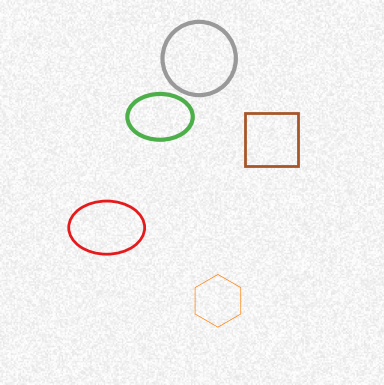[{"shape": "oval", "thickness": 2, "radius": 0.49, "center": [0.277, 0.409]}, {"shape": "oval", "thickness": 3, "radius": 0.42, "center": [0.416, 0.696]}, {"shape": "hexagon", "thickness": 0.5, "radius": 0.34, "center": [0.566, 0.219]}, {"shape": "square", "thickness": 2, "radius": 0.35, "center": [0.705, 0.638]}, {"shape": "circle", "thickness": 3, "radius": 0.48, "center": [0.517, 0.848]}]